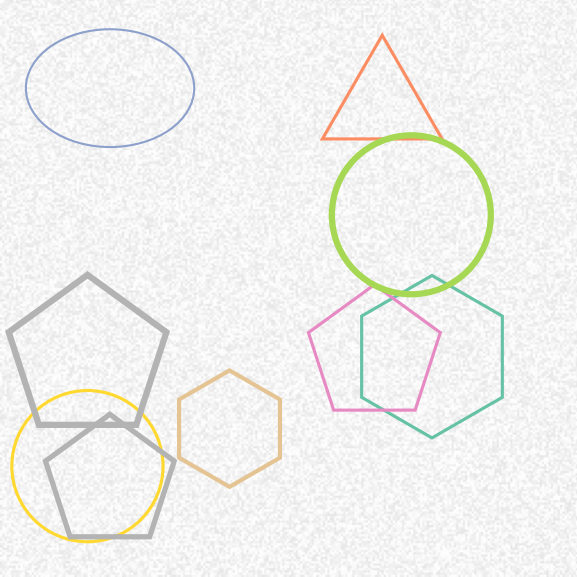[{"shape": "hexagon", "thickness": 1.5, "radius": 0.7, "center": [0.748, 0.381]}, {"shape": "triangle", "thickness": 1.5, "radius": 0.6, "center": [0.662, 0.818]}, {"shape": "oval", "thickness": 1, "radius": 0.73, "center": [0.191, 0.847]}, {"shape": "pentagon", "thickness": 1.5, "radius": 0.6, "center": [0.648, 0.386]}, {"shape": "circle", "thickness": 3, "radius": 0.69, "center": [0.712, 0.627]}, {"shape": "circle", "thickness": 1.5, "radius": 0.65, "center": [0.151, 0.192]}, {"shape": "hexagon", "thickness": 2, "radius": 0.5, "center": [0.397, 0.257]}, {"shape": "pentagon", "thickness": 3, "radius": 0.72, "center": [0.152, 0.38]}, {"shape": "pentagon", "thickness": 2.5, "radius": 0.59, "center": [0.19, 0.164]}]